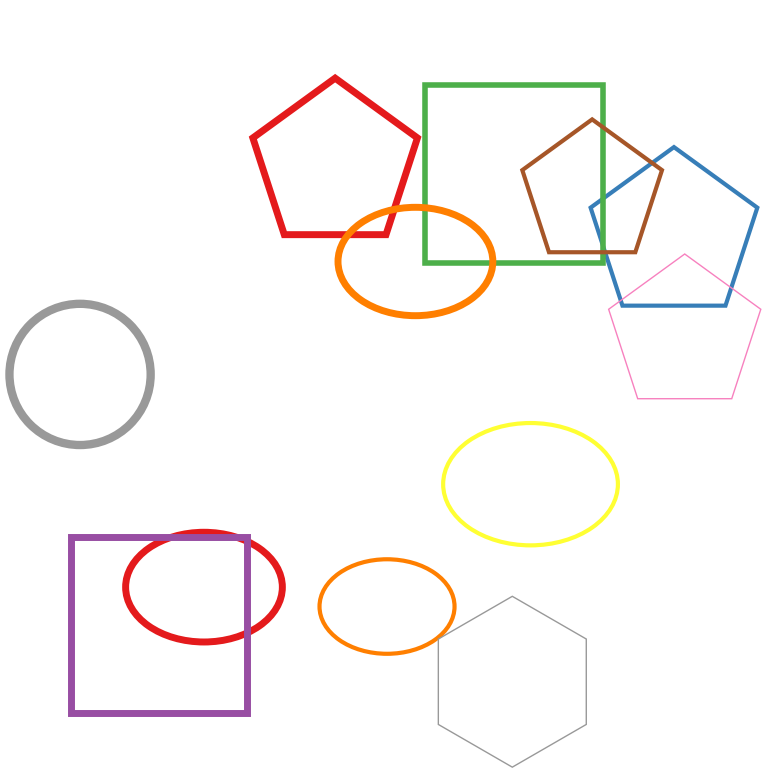[{"shape": "pentagon", "thickness": 2.5, "radius": 0.56, "center": [0.435, 0.786]}, {"shape": "oval", "thickness": 2.5, "radius": 0.51, "center": [0.265, 0.237]}, {"shape": "pentagon", "thickness": 1.5, "radius": 0.57, "center": [0.875, 0.695]}, {"shape": "square", "thickness": 2, "radius": 0.58, "center": [0.668, 0.774]}, {"shape": "square", "thickness": 2.5, "radius": 0.57, "center": [0.206, 0.188]}, {"shape": "oval", "thickness": 2.5, "radius": 0.5, "center": [0.54, 0.66]}, {"shape": "oval", "thickness": 1.5, "radius": 0.44, "center": [0.503, 0.212]}, {"shape": "oval", "thickness": 1.5, "radius": 0.57, "center": [0.689, 0.371]}, {"shape": "pentagon", "thickness": 1.5, "radius": 0.48, "center": [0.769, 0.75]}, {"shape": "pentagon", "thickness": 0.5, "radius": 0.52, "center": [0.889, 0.566]}, {"shape": "hexagon", "thickness": 0.5, "radius": 0.55, "center": [0.665, 0.115]}, {"shape": "circle", "thickness": 3, "radius": 0.46, "center": [0.104, 0.514]}]